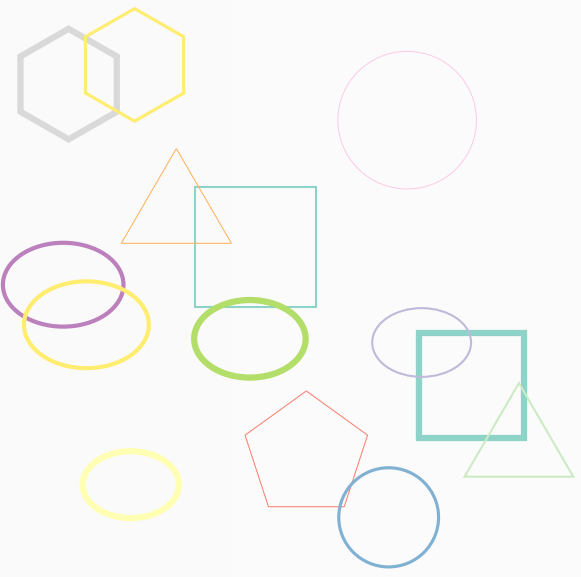[{"shape": "square", "thickness": 1, "radius": 0.52, "center": [0.44, 0.571]}, {"shape": "square", "thickness": 3, "radius": 0.45, "center": [0.811, 0.331]}, {"shape": "oval", "thickness": 3, "radius": 0.41, "center": [0.225, 0.16]}, {"shape": "oval", "thickness": 1, "radius": 0.43, "center": [0.725, 0.406]}, {"shape": "pentagon", "thickness": 0.5, "radius": 0.55, "center": [0.527, 0.211]}, {"shape": "circle", "thickness": 1.5, "radius": 0.43, "center": [0.669, 0.103]}, {"shape": "triangle", "thickness": 0.5, "radius": 0.55, "center": [0.303, 0.632]}, {"shape": "oval", "thickness": 3, "radius": 0.48, "center": [0.43, 0.412]}, {"shape": "circle", "thickness": 0.5, "radius": 0.6, "center": [0.7, 0.791]}, {"shape": "hexagon", "thickness": 3, "radius": 0.48, "center": [0.118, 0.854]}, {"shape": "oval", "thickness": 2, "radius": 0.52, "center": [0.109, 0.506]}, {"shape": "triangle", "thickness": 1, "radius": 0.54, "center": [0.893, 0.228]}, {"shape": "oval", "thickness": 2, "radius": 0.54, "center": [0.149, 0.437]}, {"shape": "hexagon", "thickness": 1.5, "radius": 0.49, "center": [0.231, 0.887]}]